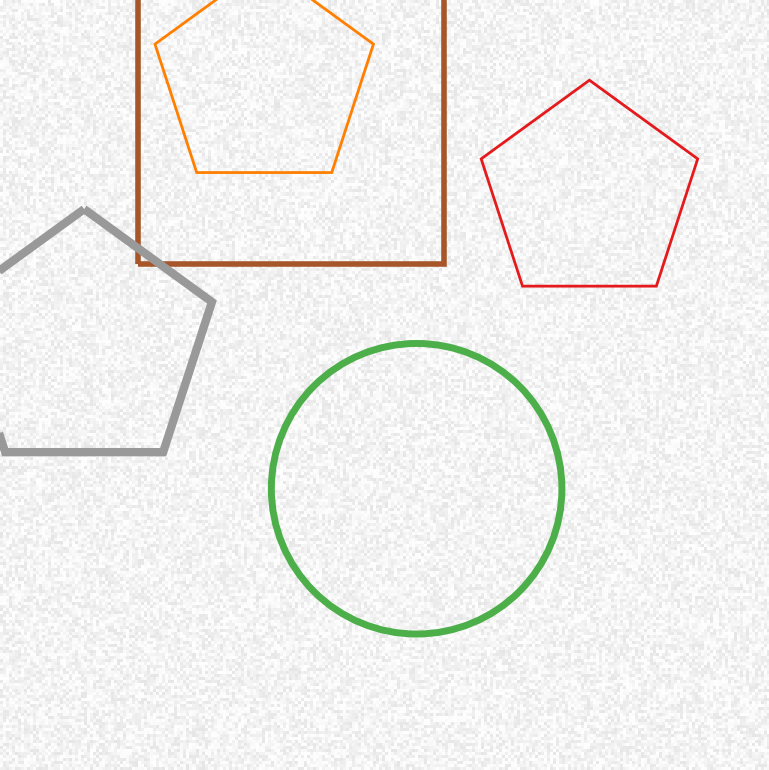[{"shape": "pentagon", "thickness": 1, "radius": 0.74, "center": [0.766, 0.748]}, {"shape": "circle", "thickness": 2.5, "radius": 0.94, "center": [0.541, 0.365]}, {"shape": "pentagon", "thickness": 1, "radius": 0.75, "center": [0.343, 0.897]}, {"shape": "square", "thickness": 2, "radius": 0.99, "center": [0.378, 0.856]}, {"shape": "pentagon", "thickness": 3, "radius": 0.87, "center": [0.109, 0.554]}]